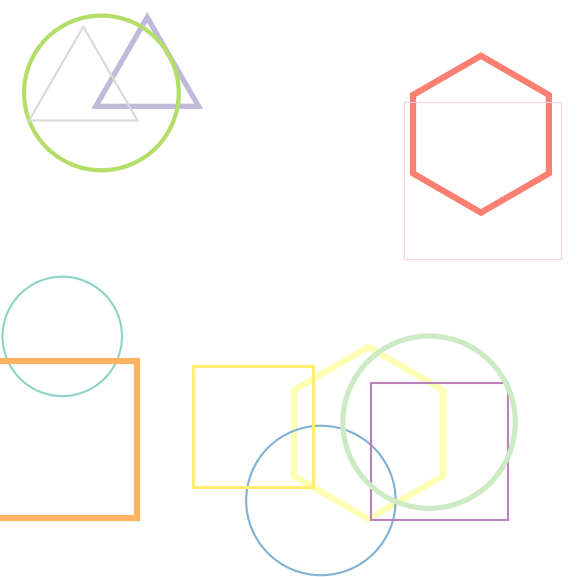[{"shape": "circle", "thickness": 1, "radius": 0.52, "center": [0.108, 0.417]}, {"shape": "hexagon", "thickness": 3, "radius": 0.74, "center": [0.638, 0.249]}, {"shape": "triangle", "thickness": 2.5, "radius": 0.51, "center": [0.255, 0.866]}, {"shape": "hexagon", "thickness": 3, "radius": 0.68, "center": [0.833, 0.767]}, {"shape": "circle", "thickness": 1, "radius": 0.65, "center": [0.556, 0.132]}, {"shape": "square", "thickness": 3, "radius": 0.68, "center": [0.1, 0.238]}, {"shape": "circle", "thickness": 2, "radius": 0.67, "center": [0.176, 0.838]}, {"shape": "square", "thickness": 0.5, "radius": 0.68, "center": [0.835, 0.687]}, {"shape": "triangle", "thickness": 1, "radius": 0.54, "center": [0.144, 0.845]}, {"shape": "square", "thickness": 1, "radius": 0.59, "center": [0.761, 0.217]}, {"shape": "circle", "thickness": 2.5, "radius": 0.75, "center": [0.743, 0.268]}, {"shape": "square", "thickness": 1.5, "radius": 0.52, "center": [0.438, 0.261]}]